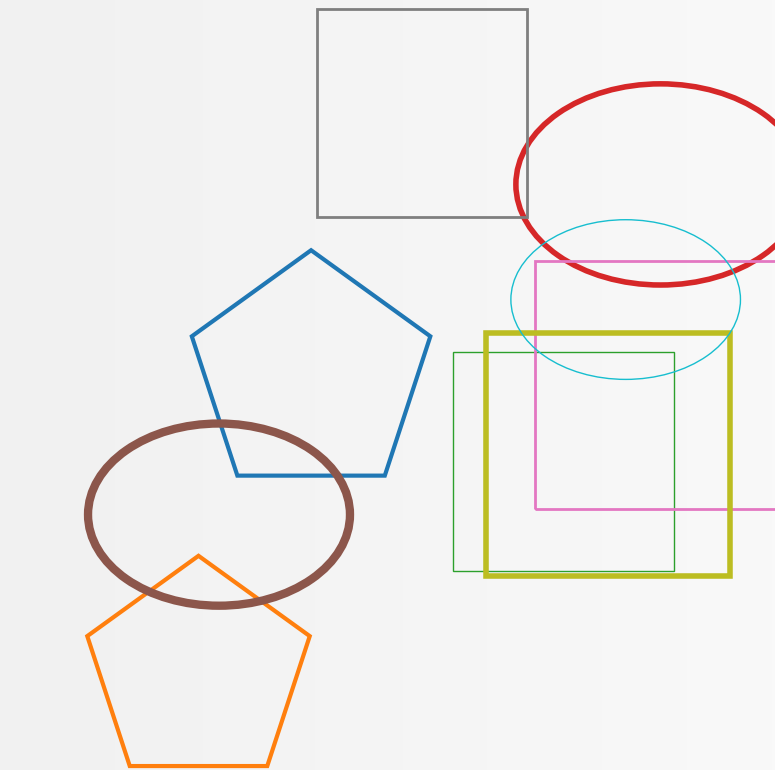[{"shape": "pentagon", "thickness": 1.5, "radius": 0.81, "center": [0.401, 0.513]}, {"shape": "pentagon", "thickness": 1.5, "radius": 0.75, "center": [0.256, 0.127]}, {"shape": "square", "thickness": 0.5, "radius": 0.71, "center": [0.727, 0.401]}, {"shape": "oval", "thickness": 2, "radius": 0.93, "center": [0.852, 0.76]}, {"shape": "oval", "thickness": 3, "radius": 0.85, "center": [0.283, 0.332]}, {"shape": "square", "thickness": 1, "radius": 0.8, "center": [0.851, 0.5]}, {"shape": "square", "thickness": 1, "radius": 0.68, "center": [0.545, 0.853]}, {"shape": "square", "thickness": 2, "radius": 0.79, "center": [0.785, 0.41]}, {"shape": "oval", "thickness": 0.5, "radius": 0.74, "center": [0.807, 0.611]}]